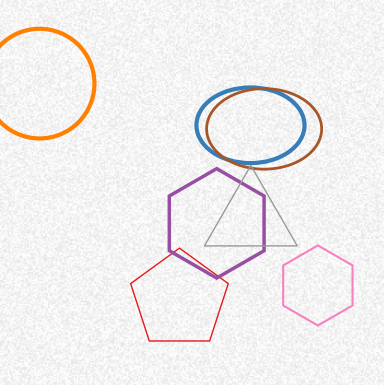[{"shape": "pentagon", "thickness": 1, "radius": 0.67, "center": [0.466, 0.222]}, {"shape": "oval", "thickness": 3, "radius": 0.7, "center": [0.651, 0.675]}, {"shape": "hexagon", "thickness": 2.5, "radius": 0.71, "center": [0.563, 0.42]}, {"shape": "circle", "thickness": 3, "radius": 0.71, "center": [0.103, 0.783]}, {"shape": "oval", "thickness": 2, "radius": 0.75, "center": [0.686, 0.665]}, {"shape": "hexagon", "thickness": 1.5, "radius": 0.52, "center": [0.826, 0.259]}, {"shape": "triangle", "thickness": 1, "radius": 0.7, "center": [0.651, 0.431]}]